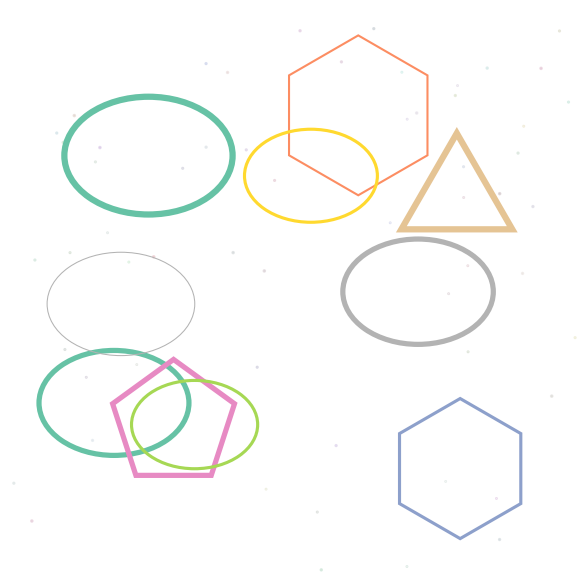[{"shape": "oval", "thickness": 2.5, "radius": 0.65, "center": [0.197, 0.301]}, {"shape": "oval", "thickness": 3, "radius": 0.73, "center": [0.257, 0.73]}, {"shape": "hexagon", "thickness": 1, "radius": 0.69, "center": [0.62, 0.799]}, {"shape": "hexagon", "thickness": 1.5, "radius": 0.61, "center": [0.797, 0.188]}, {"shape": "pentagon", "thickness": 2.5, "radius": 0.55, "center": [0.301, 0.266]}, {"shape": "oval", "thickness": 1.5, "radius": 0.55, "center": [0.337, 0.264]}, {"shape": "oval", "thickness": 1.5, "radius": 0.58, "center": [0.538, 0.695]}, {"shape": "triangle", "thickness": 3, "radius": 0.55, "center": [0.791, 0.657]}, {"shape": "oval", "thickness": 2.5, "radius": 0.65, "center": [0.724, 0.494]}, {"shape": "oval", "thickness": 0.5, "radius": 0.64, "center": [0.209, 0.473]}]